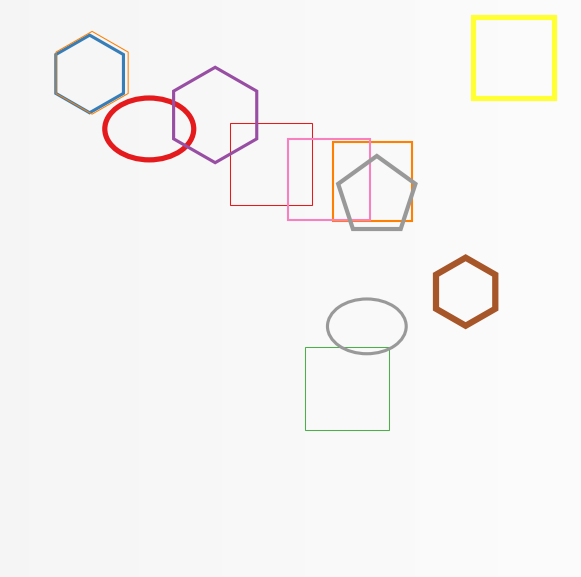[{"shape": "oval", "thickness": 2.5, "radius": 0.38, "center": [0.257, 0.776]}, {"shape": "square", "thickness": 0.5, "radius": 0.35, "center": [0.466, 0.716]}, {"shape": "hexagon", "thickness": 1.5, "radius": 0.34, "center": [0.154, 0.871]}, {"shape": "square", "thickness": 0.5, "radius": 0.36, "center": [0.597, 0.327]}, {"shape": "hexagon", "thickness": 1.5, "radius": 0.41, "center": [0.37, 0.8]}, {"shape": "hexagon", "thickness": 0.5, "radius": 0.36, "center": [0.158, 0.873]}, {"shape": "square", "thickness": 1, "radius": 0.34, "center": [0.641, 0.685]}, {"shape": "square", "thickness": 2.5, "radius": 0.35, "center": [0.884, 0.9]}, {"shape": "hexagon", "thickness": 3, "radius": 0.29, "center": [0.801, 0.494]}, {"shape": "square", "thickness": 1, "radius": 0.35, "center": [0.566, 0.688]}, {"shape": "oval", "thickness": 1.5, "radius": 0.34, "center": [0.631, 0.434]}, {"shape": "pentagon", "thickness": 2, "radius": 0.35, "center": [0.648, 0.659]}]